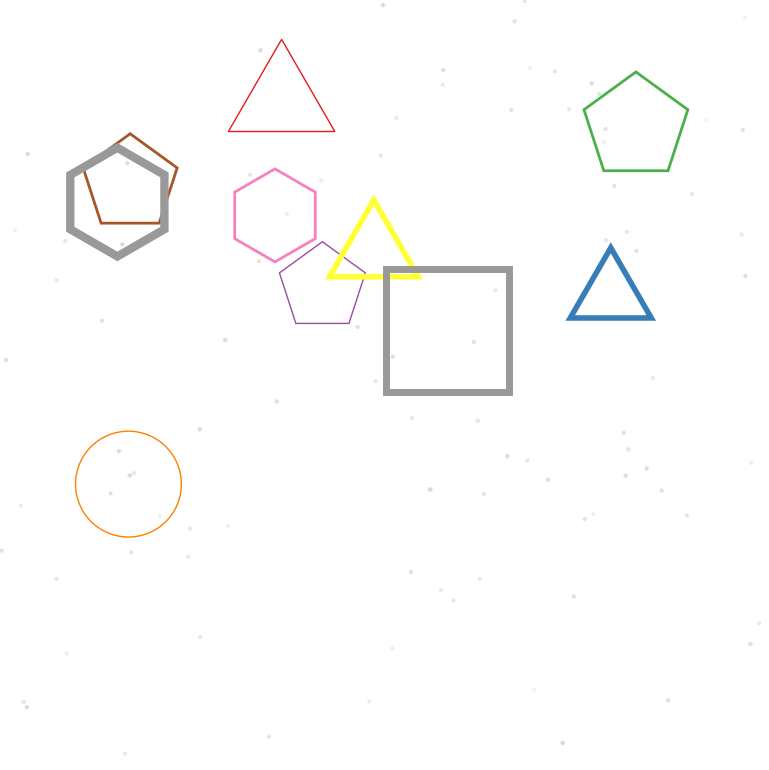[{"shape": "triangle", "thickness": 0.5, "radius": 0.4, "center": [0.366, 0.869]}, {"shape": "triangle", "thickness": 2, "radius": 0.3, "center": [0.793, 0.617]}, {"shape": "pentagon", "thickness": 1, "radius": 0.35, "center": [0.826, 0.836]}, {"shape": "pentagon", "thickness": 0.5, "radius": 0.29, "center": [0.419, 0.627]}, {"shape": "circle", "thickness": 0.5, "radius": 0.34, "center": [0.167, 0.371]}, {"shape": "triangle", "thickness": 2, "radius": 0.33, "center": [0.485, 0.674]}, {"shape": "pentagon", "thickness": 1, "radius": 0.32, "center": [0.169, 0.762]}, {"shape": "hexagon", "thickness": 1, "radius": 0.3, "center": [0.357, 0.72]}, {"shape": "square", "thickness": 2.5, "radius": 0.4, "center": [0.581, 0.571]}, {"shape": "hexagon", "thickness": 3, "radius": 0.35, "center": [0.152, 0.738]}]